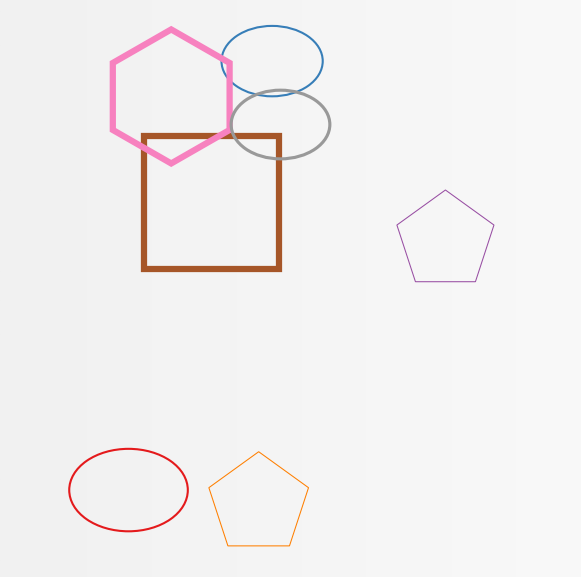[{"shape": "oval", "thickness": 1, "radius": 0.51, "center": [0.221, 0.151]}, {"shape": "oval", "thickness": 1, "radius": 0.44, "center": [0.468, 0.893]}, {"shape": "pentagon", "thickness": 0.5, "radius": 0.44, "center": [0.766, 0.582]}, {"shape": "pentagon", "thickness": 0.5, "radius": 0.45, "center": [0.445, 0.127]}, {"shape": "square", "thickness": 3, "radius": 0.58, "center": [0.364, 0.648]}, {"shape": "hexagon", "thickness": 3, "radius": 0.58, "center": [0.295, 0.832]}, {"shape": "oval", "thickness": 1.5, "radius": 0.42, "center": [0.483, 0.784]}]